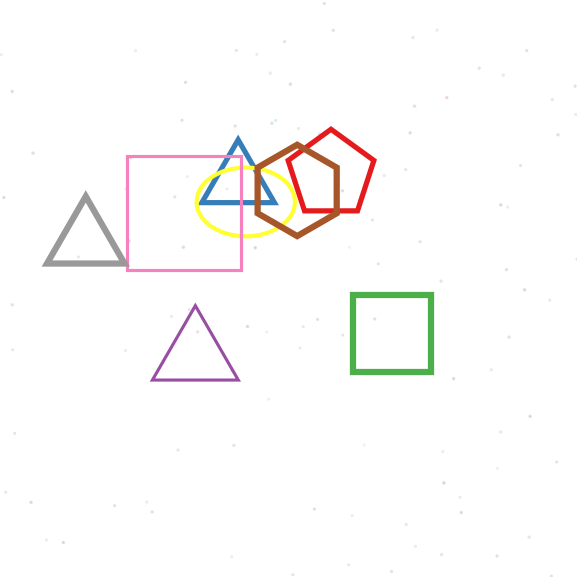[{"shape": "pentagon", "thickness": 2.5, "radius": 0.39, "center": [0.573, 0.697]}, {"shape": "triangle", "thickness": 2.5, "radius": 0.36, "center": [0.412, 0.685]}, {"shape": "square", "thickness": 3, "radius": 0.33, "center": [0.679, 0.422]}, {"shape": "triangle", "thickness": 1.5, "radius": 0.43, "center": [0.338, 0.384]}, {"shape": "oval", "thickness": 2, "radius": 0.43, "center": [0.426, 0.649]}, {"shape": "hexagon", "thickness": 3, "radius": 0.4, "center": [0.515, 0.669]}, {"shape": "square", "thickness": 1.5, "radius": 0.49, "center": [0.318, 0.63]}, {"shape": "triangle", "thickness": 3, "radius": 0.39, "center": [0.149, 0.582]}]